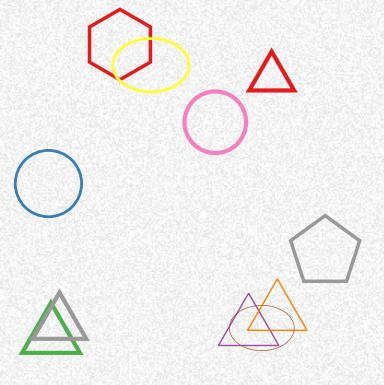[{"shape": "hexagon", "thickness": 2.5, "radius": 0.46, "center": [0.312, 0.884]}, {"shape": "triangle", "thickness": 3, "radius": 0.34, "center": [0.706, 0.799]}, {"shape": "circle", "thickness": 2, "radius": 0.43, "center": [0.126, 0.523]}, {"shape": "triangle", "thickness": 3, "radius": 0.43, "center": [0.132, 0.127]}, {"shape": "triangle", "thickness": 1, "radius": 0.45, "center": [0.646, 0.148]}, {"shape": "triangle", "thickness": 1, "radius": 0.45, "center": [0.72, 0.187]}, {"shape": "oval", "thickness": 2, "radius": 0.5, "center": [0.392, 0.831]}, {"shape": "oval", "thickness": 0.5, "radius": 0.42, "center": [0.68, 0.148]}, {"shape": "circle", "thickness": 3, "radius": 0.4, "center": [0.559, 0.682]}, {"shape": "pentagon", "thickness": 2.5, "radius": 0.47, "center": [0.845, 0.346]}, {"shape": "triangle", "thickness": 3, "radius": 0.4, "center": [0.155, 0.16]}]